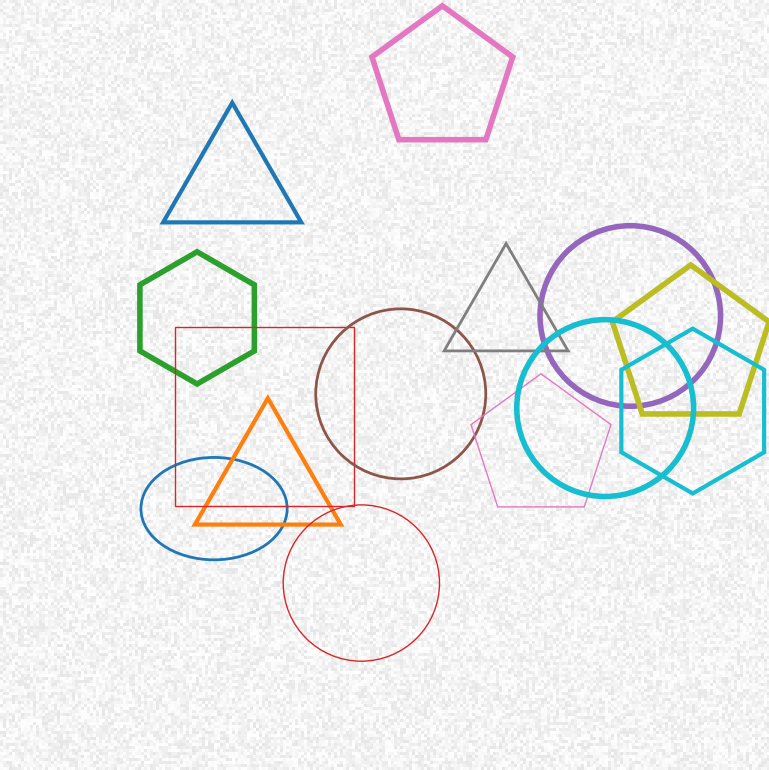[{"shape": "oval", "thickness": 1, "radius": 0.47, "center": [0.278, 0.339]}, {"shape": "triangle", "thickness": 1.5, "radius": 0.52, "center": [0.302, 0.763]}, {"shape": "triangle", "thickness": 1.5, "radius": 0.55, "center": [0.348, 0.373]}, {"shape": "hexagon", "thickness": 2, "radius": 0.43, "center": [0.256, 0.587]}, {"shape": "circle", "thickness": 0.5, "radius": 0.51, "center": [0.469, 0.243]}, {"shape": "square", "thickness": 0.5, "radius": 0.58, "center": [0.343, 0.459]}, {"shape": "circle", "thickness": 2, "radius": 0.59, "center": [0.819, 0.59]}, {"shape": "circle", "thickness": 1, "radius": 0.55, "center": [0.52, 0.488]}, {"shape": "pentagon", "thickness": 0.5, "radius": 0.48, "center": [0.703, 0.419]}, {"shape": "pentagon", "thickness": 2, "radius": 0.48, "center": [0.574, 0.896]}, {"shape": "triangle", "thickness": 1, "radius": 0.46, "center": [0.657, 0.591]}, {"shape": "pentagon", "thickness": 2, "radius": 0.53, "center": [0.897, 0.549]}, {"shape": "hexagon", "thickness": 1.5, "radius": 0.54, "center": [0.9, 0.466]}, {"shape": "circle", "thickness": 2, "radius": 0.57, "center": [0.786, 0.47]}]